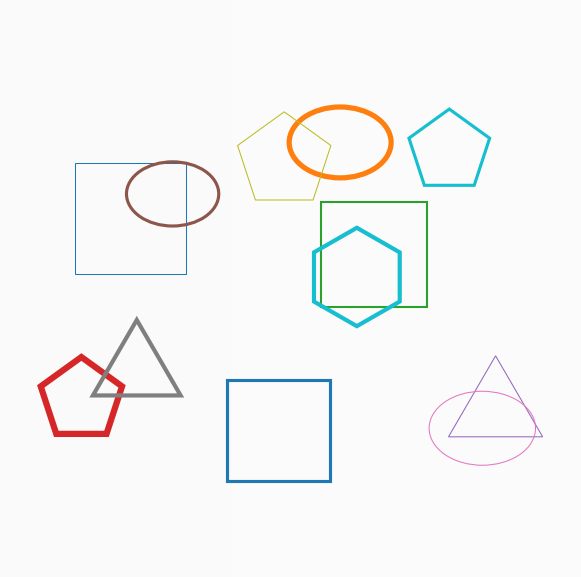[{"shape": "square", "thickness": 0.5, "radius": 0.48, "center": [0.224, 0.62]}, {"shape": "square", "thickness": 1.5, "radius": 0.44, "center": [0.479, 0.254]}, {"shape": "oval", "thickness": 2.5, "radius": 0.44, "center": [0.585, 0.752]}, {"shape": "square", "thickness": 1, "radius": 0.45, "center": [0.643, 0.559]}, {"shape": "pentagon", "thickness": 3, "radius": 0.37, "center": [0.14, 0.307]}, {"shape": "triangle", "thickness": 0.5, "radius": 0.47, "center": [0.853, 0.29]}, {"shape": "oval", "thickness": 1.5, "radius": 0.4, "center": [0.297, 0.663]}, {"shape": "oval", "thickness": 0.5, "radius": 0.46, "center": [0.83, 0.258]}, {"shape": "triangle", "thickness": 2, "radius": 0.44, "center": [0.235, 0.358]}, {"shape": "pentagon", "thickness": 0.5, "radius": 0.42, "center": [0.489, 0.721]}, {"shape": "hexagon", "thickness": 2, "radius": 0.43, "center": [0.614, 0.52]}, {"shape": "pentagon", "thickness": 1.5, "radius": 0.36, "center": [0.773, 0.737]}]